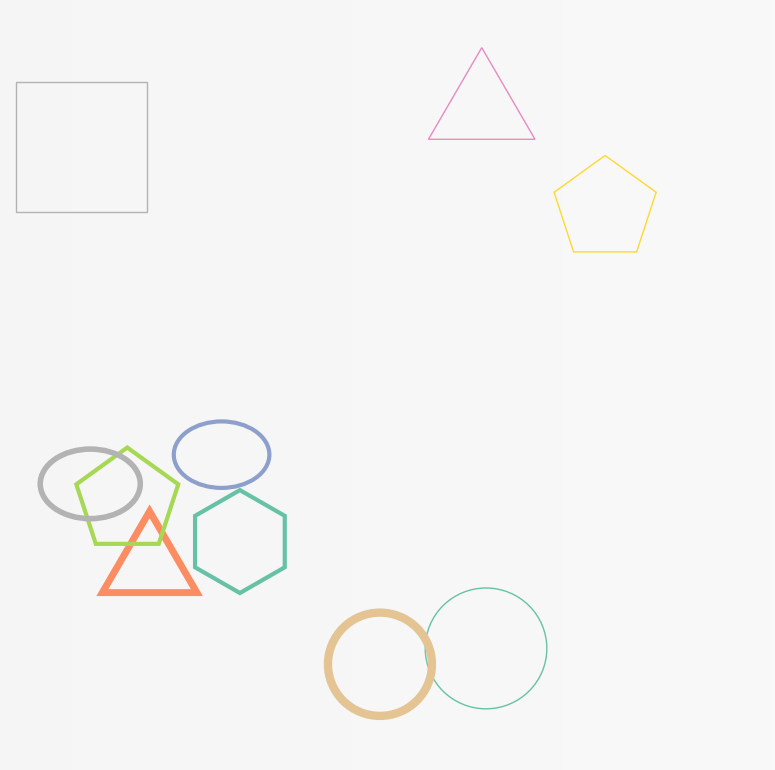[{"shape": "circle", "thickness": 0.5, "radius": 0.39, "center": [0.627, 0.158]}, {"shape": "hexagon", "thickness": 1.5, "radius": 0.33, "center": [0.31, 0.297]}, {"shape": "triangle", "thickness": 2.5, "radius": 0.35, "center": [0.193, 0.266]}, {"shape": "oval", "thickness": 1.5, "radius": 0.31, "center": [0.286, 0.41]}, {"shape": "triangle", "thickness": 0.5, "radius": 0.4, "center": [0.622, 0.859]}, {"shape": "pentagon", "thickness": 1.5, "radius": 0.35, "center": [0.164, 0.35]}, {"shape": "pentagon", "thickness": 0.5, "radius": 0.35, "center": [0.781, 0.729]}, {"shape": "circle", "thickness": 3, "radius": 0.34, "center": [0.49, 0.137]}, {"shape": "square", "thickness": 0.5, "radius": 0.42, "center": [0.106, 0.81]}, {"shape": "oval", "thickness": 2, "radius": 0.32, "center": [0.116, 0.372]}]